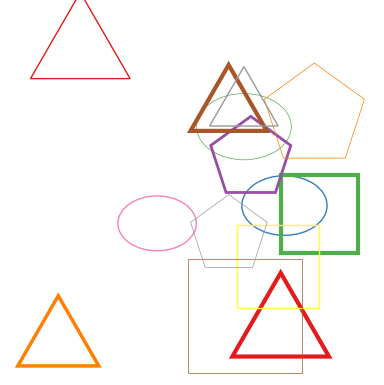[{"shape": "triangle", "thickness": 3, "radius": 0.72, "center": [0.729, 0.146]}, {"shape": "triangle", "thickness": 1, "radius": 0.75, "center": [0.209, 0.87]}, {"shape": "oval", "thickness": 1, "radius": 0.55, "center": [0.739, 0.466]}, {"shape": "oval", "thickness": 0.5, "radius": 0.61, "center": [0.634, 0.671]}, {"shape": "square", "thickness": 3, "radius": 0.5, "center": [0.831, 0.444]}, {"shape": "pentagon", "thickness": 2, "radius": 0.55, "center": [0.651, 0.588]}, {"shape": "triangle", "thickness": 2.5, "radius": 0.61, "center": [0.151, 0.11]}, {"shape": "pentagon", "thickness": 0.5, "radius": 0.68, "center": [0.817, 0.7]}, {"shape": "square", "thickness": 1, "radius": 0.54, "center": [0.722, 0.308]}, {"shape": "square", "thickness": 0.5, "radius": 0.74, "center": [0.636, 0.178]}, {"shape": "triangle", "thickness": 3, "radius": 0.57, "center": [0.594, 0.717]}, {"shape": "oval", "thickness": 1, "radius": 0.51, "center": [0.408, 0.42]}, {"shape": "pentagon", "thickness": 0.5, "radius": 0.52, "center": [0.595, 0.39]}, {"shape": "triangle", "thickness": 1, "radius": 0.51, "center": [0.634, 0.724]}]